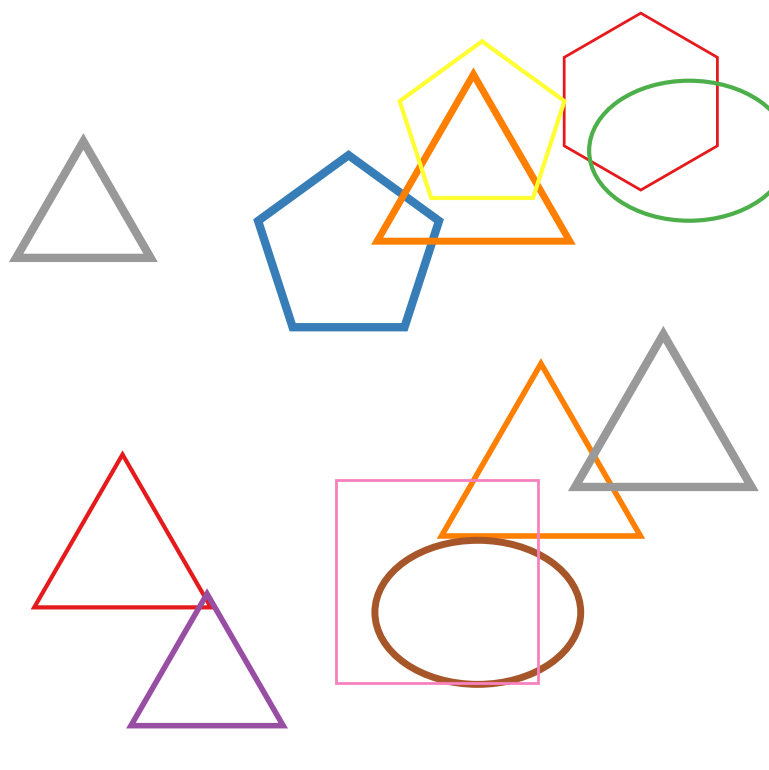[{"shape": "triangle", "thickness": 1.5, "radius": 0.66, "center": [0.159, 0.277]}, {"shape": "hexagon", "thickness": 1, "radius": 0.57, "center": [0.832, 0.868]}, {"shape": "pentagon", "thickness": 3, "radius": 0.62, "center": [0.453, 0.675]}, {"shape": "oval", "thickness": 1.5, "radius": 0.65, "center": [0.895, 0.804]}, {"shape": "triangle", "thickness": 2, "radius": 0.57, "center": [0.269, 0.115]}, {"shape": "triangle", "thickness": 2.5, "radius": 0.72, "center": [0.615, 0.759]}, {"shape": "triangle", "thickness": 2, "radius": 0.75, "center": [0.703, 0.378]}, {"shape": "pentagon", "thickness": 1.5, "radius": 0.56, "center": [0.626, 0.834]}, {"shape": "oval", "thickness": 2.5, "radius": 0.67, "center": [0.621, 0.205]}, {"shape": "square", "thickness": 1, "radius": 0.66, "center": [0.568, 0.245]}, {"shape": "triangle", "thickness": 3, "radius": 0.5, "center": [0.108, 0.716]}, {"shape": "triangle", "thickness": 3, "radius": 0.66, "center": [0.861, 0.434]}]